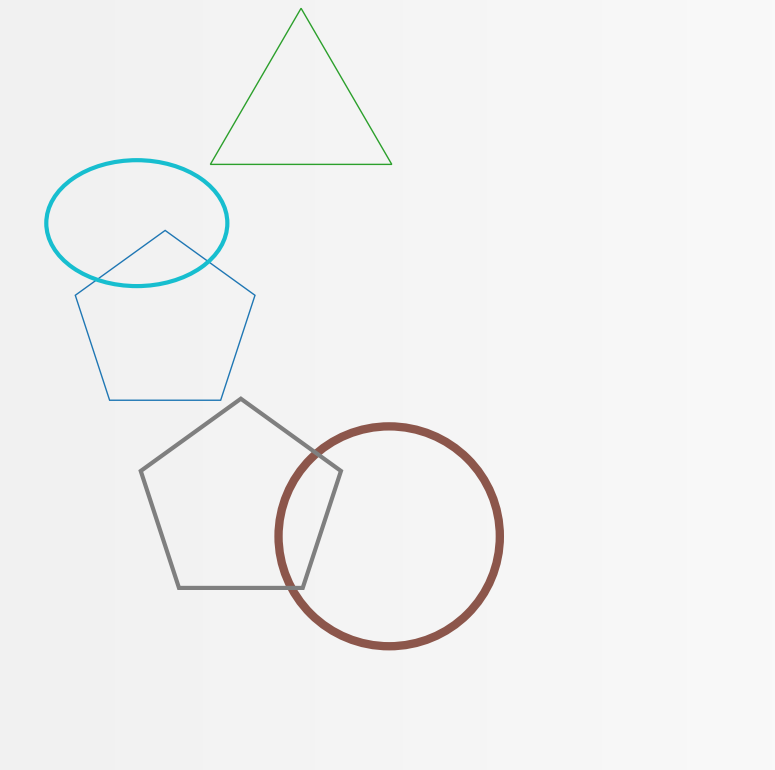[{"shape": "pentagon", "thickness": 0.5, "radius": 0.61, "center": [0.213, 0.579]}, {"shape": "triangle", "thickness": 0.5, "radius": 0.68, "center": [0.388, 0.854]}, {"shape": "circle", "thickness": 3, "radius": 0.71, "center": [0.502, 0.303]}, {"shape": "pentagon", "thickness": 1.5, "radius": 0.68, "center": [0.311, 0.346]}, {"shape": "oval", "thickness": 1.5, "radius": 0.58, "center": [0.177, 0.71]}]